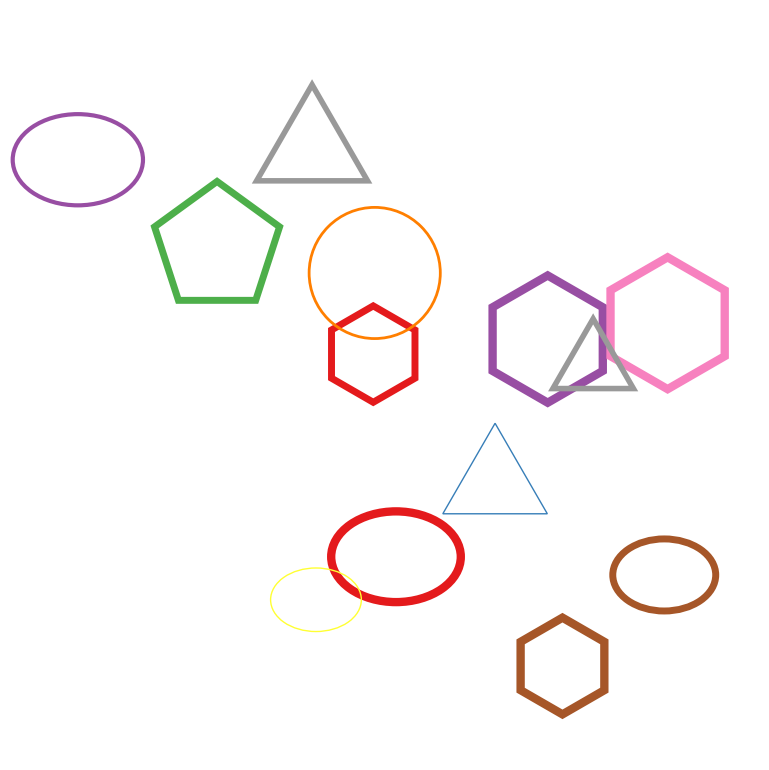[{"shape": "hexagon", "thickness": 2.5, "radius": 0.31, "center": [0.485, 0.54]}, {"shape": "oval", "thickness": 3, "radius": 0.42, "center": [0.514, 0.277]}, {"shape": "triangle", "thickness": 0.5, "radius": 0.39, "center": [0.643, 0.372]}, {"shape": "pentagon", "thickness": 2.5, "radius": 0.43, "center": [0.282, 0.679]}, {"shape": "hexagon", "thickness": 3, "radius": 0.41, "center": [0.711, 0.56]}, {"shape": "oval", "thickness": 1.5, "radius": 0.42, "center": [0.101, 0.793]}, {"shape": "circle", "thickness": 1, "radius": 0.43, "center": [0.487, 0.645]}, {"shape": "oval", "thickness": 0.5, "radius": 0.29, "center": [0.41, 0.221]}, {"shape": "hexagon", "thickness": 3, "radius": 0.31, "center": [0.73, 0.135]}, {"shape": "oval", "thickness": 2.5, "radius": 0.33, "center": [0.863, 0.253]}, {"shape": "hexagon", "thickness": 3, "radius": 0.43, "center": [0.867, 0.58]}, {"shape": "triangle", "thickness": 2, "radius": 0.3, "center": [0.77, 0.526]}, {"shape": "triangle", "thickness": 2, "radius": 0.42, "center": [0.405, 0.807]}]